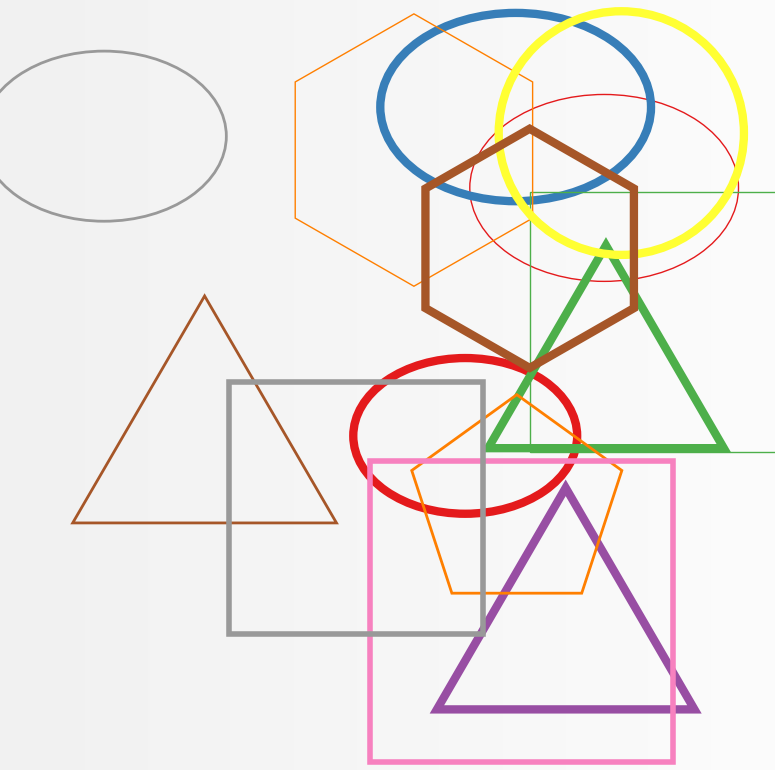[{"shape": "oval", "thickness": 0.5, "radius": 0.87, "center": [0.78, 0.756]}, {"shape": "oval", "thickness": 3, "radius": 0.72, "center": [0.6, 0.434]}, {"shape": "oval", "thickness": 3, "radius": 0.87, "center": [0.665, 0.861]}, {"shape": "square", "thickness": 0.5, "radius": 0.84, "center": [0.853, 0.582]}, {"shape": "triangle", "thickness": 3, "radius": 0.88, "center": [0.782, 0.506]}, {"shape": "triangle", "thickness": 3, "radius": 0.96, "center": [0.73, 0.175]}, {"shape": "hexagon", "thickness": 0.5, "radius": 0.88, "center": [0.534, 0.805]}, {"shape": "pentagon", "thickness": 1, "radius": 0.71, "center": [0.667, 0.345]}, {"shape": "circle", "thickness": 3, "radius": 0.79, "center": [0.802, 0.827]}, {"shape": "hexagon", "thickness": 3, "radius": 0.78, "center": [0.683, 0.677]}, {"shape": "triangle", "thickness": 1, "radius": 0.98, "center": [0.264, 0.419]}, {"shape": "square", "thickness": 2, "radius": 0.98, "center": [0.673, 0.206]}, {"shape": "square", "thickness": 2, "radius": 0.82, "center": [0.459, 0.34]}, {"shape": "oval", "thickness": 1, "radius": 0.79, "center": [0.134, 0.823]}]